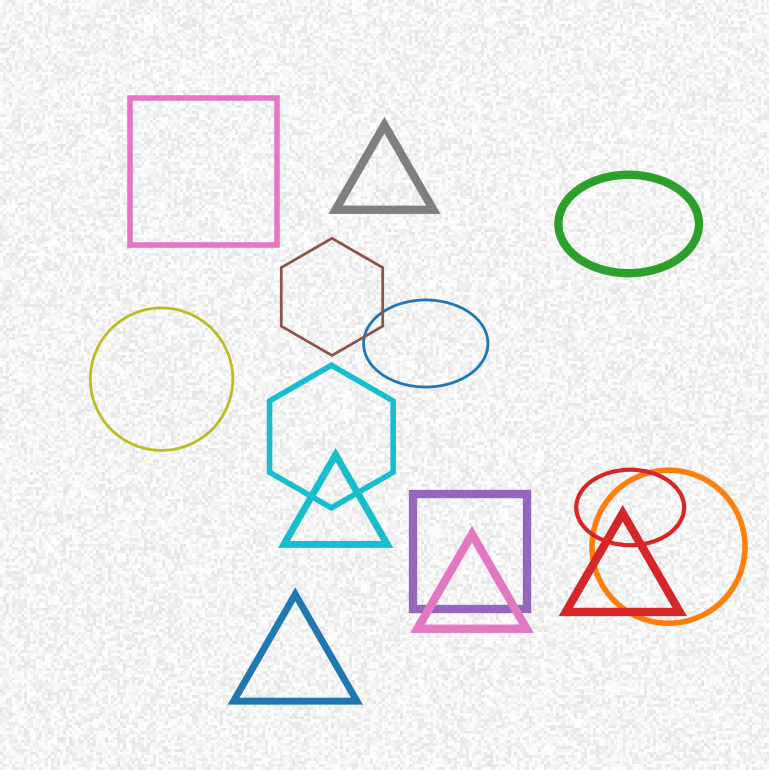[{"shape": "triangle", "thickness": 2.5, "radius": 0.46, "center": [0.383, 0.136]}, {"shape": "oval", "thickness": 1, "radius": 0.4, "center": [0.553, 0.554]}, {"shape": "circle", "thickness": 2, "radius": 0.5, "center": [0.868, 0.29]}, {"shape": "oval", "thickness": 3, "radius": 0.46, "center": [0.816, 0.709]}, {"shape": "triangle", "thickness": 3, "radius": 0.43, "center": [0.809, 0.248]}, {"shape": "oval", "thickness": 1.5, "radius": 0.35, "center": [0.818, 0.341]}, {"shape": "square", "thickness": 3, "radius": 0.37, "center": [0.61, 0.283]}, {"shape": "hexagon", "thickness": 1, "radius": 0.38, "center": [0.431, 0.614]}, {"shape": "square", "thickness": 2, "radius": 0.48, "center": [0.264, 0.778]}, {"shape": "triangle", "thickness": 3, "radius": 0.41, "center": [0.613, 0.224]}, {"shape": "triangle", "thickness": 3, "radius": 0.37, "center": [0.499, 0.764]}, {"shape": "circle", "thickness": 1, "radius": 0.46, "center": [0.21, 0.508]}, {"shape": "hexagon", "thickness": 2, "radius": 0.46, "center": [0.43, 0.433]}, {"shape": "triangle", "thickness": 2.5, "radius": 0.39, "center": [0.436, 0.332]}]